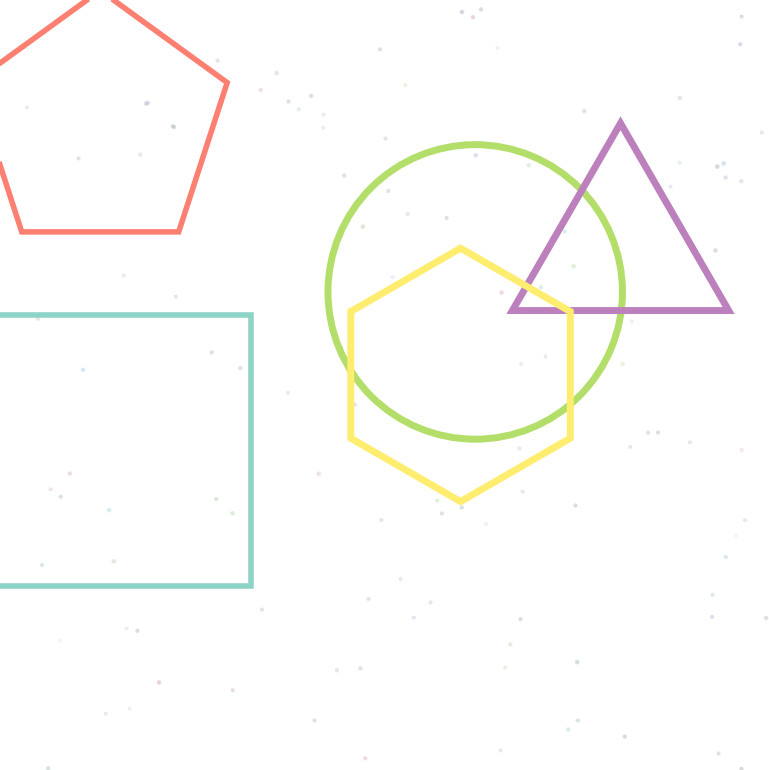[{"shape": "square", "thickness": 2, "radius": 0.88, "center": [0.15, 0.415]}, {"shape": "pentagon", "thickness": 2, "radius": 0.87, "center": [0.13, 0.839]}, {"shape": "circle", "thickness": 2.5, "radius": 0.96, "center": [0.617, 0.621]}, {"shape": "triangle", "thickness": 2.5, "radius": 0.81, "center": [0.806, 0.678]}, {"shape": "hexagon", "thickness": 2.5, "radius": 0.82, "center": [0.598, 0.513]}]